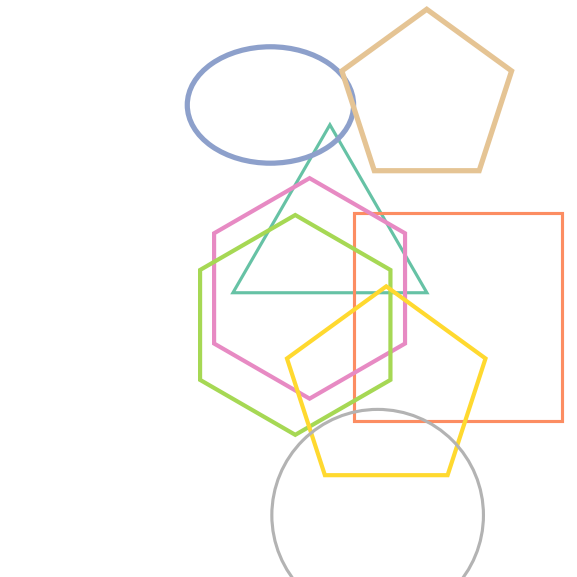[{"shape": "triangle", "thickness": 1.5, "radius": 0.97, "center": [0.571, 0.589]}, {"shape": "square", "thickness": 1.5, "radius": 0.9, "center": [0.793, 0.45]}, {"shape": "oval", "thickness": 2.5, "radius": 0.72, "center": [0.468, 0.817]}, {"shape": "hexagon", "thickness": 2, "radius": 0.95, "center": [0.536, 0.5]}, {"shape": "hexagon", "thickness": 2, "radius": 0.95, "center": [0.511, 0.436]}, {"shape": "pentagon", "thickness": 2, "radius": 0.9, "center": [0.669, 0.323]}, {"shape": "pentagon", "thickness": 2.5, "radius": 0.77, "center": [0.739, 0.829]}, {"shape": "circle", "thickness": 1.5, "radius": 0.92, "center": [0.654, 0.107]}]